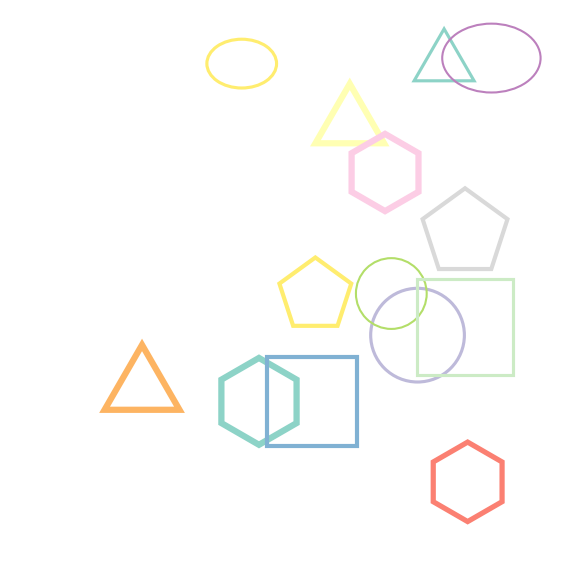[{"shape": "triangle", "thickness": 1.5, "radius": 0.3, "center": [0.769, 0.889]}, {"shape": "hexagon", "thickness": 3, "radius": 0.38, "center": [0.448, 0.304]}, {"shape": "triangle", "thickness": 3, "radius": 0.34, "center": [0.606, 0.785]}, {"shape": "circle", "thickness": 1.5, "radius": 0.41, "center": [0.723, 0.419]}, {"shape": "hexagon", "thickness": 2.5, "radius": 0.34, "center": [0.81, 0.165]}, {"shape": "square", "thickness": 2, "radius": 0.39, "center": [0.54, 0.304]}, {"shape": "triangle", "thickness": 3, "radius": 0.37, "center": [0.246, 0.327]}, {"shape": "circle", "thickness": 1, "radius": 0.31, "center": [0.678, 0.491]}, {"shape": "hexagon", "thickness": 3, "radius": 0.33, "center": [0.667, 0.7]}, {"shape": "pentagon", "thickness": 2, "radius": 0.39, "center": [0.805, 0.596]}, {"shape": "oval", "thickness": 1, "radius": 0.43, "center": [0.851, 0.899]}, {"shape": "square", "thickness": 1.5, "radius": 0.42, "center": [0.806, 0.433]}, {"shape": "pentagon", "thickness": 2, "radius": 0.33, "center": [0.546, 0.488]}, {"shape": "oval", "thickness": 1.5, "radius": 0.3, "center": [0.419, 0.889]}]